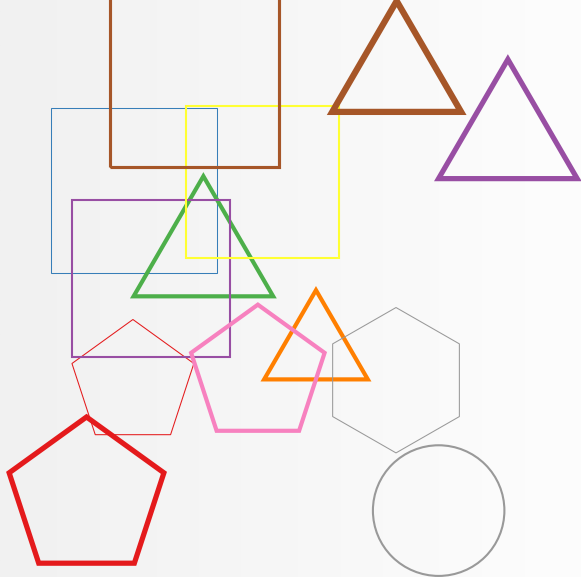[{"shape": "pentagon", "thickness": 0.5, "radius": 0.55, "center": [0.229, 0.336]}, {"shape": "pentagon", "thickness": 2.5, "radius": 0.7, "center": [0.149, 0.137]}, {"shape": "square", "thickness": 0.5, "radius": 0.71, "center": [0.23, 0.669]}, {"shape": "triangle", "thickness": 2, "radius": 0.69, "center": [0.35, 0.555]}, {"shape": "square", "thickness": 1, "radius": 0.68, "center": [0.26, 0.517]}, {"shape": "triangle", "thickness": 2.5, "radius": 0.69, "center": [0.874, 0.759]}, {"shape": "triangle", "thickness": 2, "radius": 0.52, "center": [0.544, 0.394]}, {"shape": "square", "thickness": 1, "radius": 0.65, "center": [0.452, 0.684]}, {"shape": "square", "thickness": 1.5, "radius": 0.73, "center": [0.334, 0.856]}, {"shape": "triangle", "thickness": 3, "radius": 0.64, "center": [0.682, 0.869]}, {"shape": "pentagon", "thickness": 2, "radius": 0.6, "center": [0.444, 0.351]}, {"shape": "hexagon", "thickness": 0.5, "radius": 0.63, "center": [0.681, 0.341]}, {"shape": "circle", "thickness": 1, "radius": 0.57, "center": [0.755, 0.115]}]